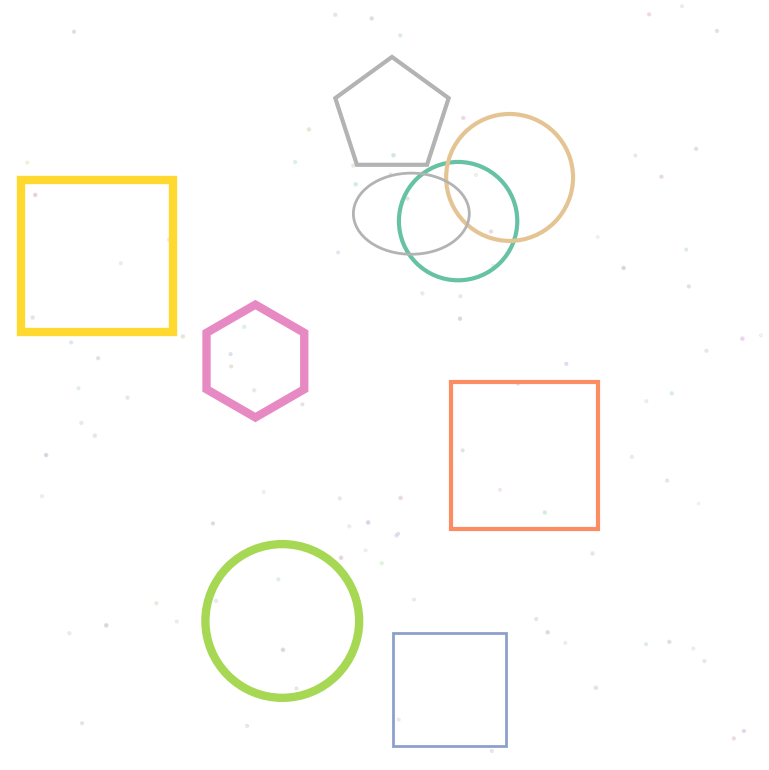[{"shape": "circle", "thickness": 1.5, "radius": 0.38, "center": [0.595, 0.713]}, {"shape": "square", "thickness": 1.5, "radius": 0.48, "center": [0.681, 0.408]}, {"shape": "square", "thickness": 1, "radius": 0.37, "center": [0.584, 0.105]}, {"shape": "hexagon", "thickness": 3, "radius": 0.37, "center": [0.332, 0.531]}, {"shape": "circle", "thickness": 3, "radius": 0.5, "center": [0.367, 0.194]}, {"shape": "square", "thickness": 3, "radius": 0.49, "center": [0.126, 0.667]}, {"shape": "circle", "thickness": 1.5, "radius": 0.41, "center": [0.662, 0.77]}, {"shape": "oval", "thickness": 1, "radius": 0.38, "center": [0.534, 0.722]}, {"shape": "pentagon", "thickness": 1.5, "radius": 0.39, "center": [0.509, 0.849]}]